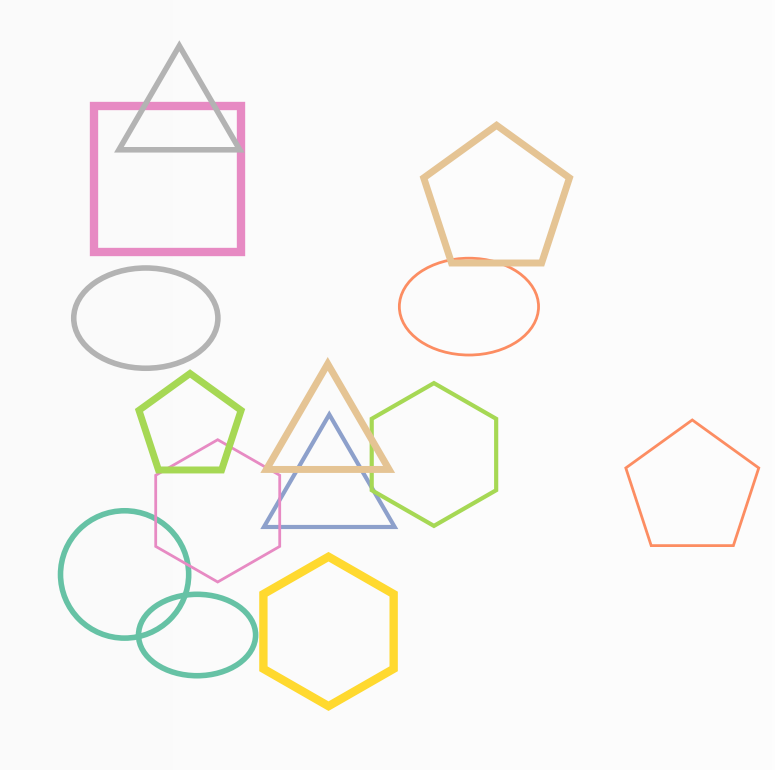[{"shape": "circle", "thickness": 2, "radius": 0.41, "center": [0.161, 0.254]}, {"shape": "oval", "thickness": 2, "radius": 0.38, "center": [0.254, 0.175]}, {"shape": "pentagon", "thickness": 1, "radius": 0.45, "center": [0.893, 0.364]}, {"shape": "oval", "thickness": 1, "radius": 0.45, "center": [0.605, 0.602]}, {"shape": "triangle", "thickness": 1.5, "radius": 0.49, "center": [0.425, 0.364]}, {"shape": "square", "thickness": 3, "radius": 0.47, "center": [0.216, 0.767]}, {"shape": "hexagon", "thickness": 1, "radius": 0.46, "center": [0.281, 0.337]}, {"shape": "pentagon", "thickness": 2.5, "radius": 0.35, "center": [0.245, 0.446]}, {"shape": "hexagon", "thickness": 1.5, "radius": 0.46, "center": [0.56, 0.41]}, {"shape": "hexagon", "thickness": 3, "radius": 0.49, "center": [0.424, 0.18]}, {"shape": "pentagon", "thickness": 2.5, "radius": 0.49, "center": [0.641, 0.738]}, {"shape": "triangle", "thickness": 2.5, "radius": 0.46, "center": [0.423, 0.436]}, {"shape": "triangle", "thickness": 2, "radius": 0.45, "center": [0.231, 0.85]}, {"shape": "oval", "thickness": 2, "radius": 0.47, "center": [0.188, 0.587]}]